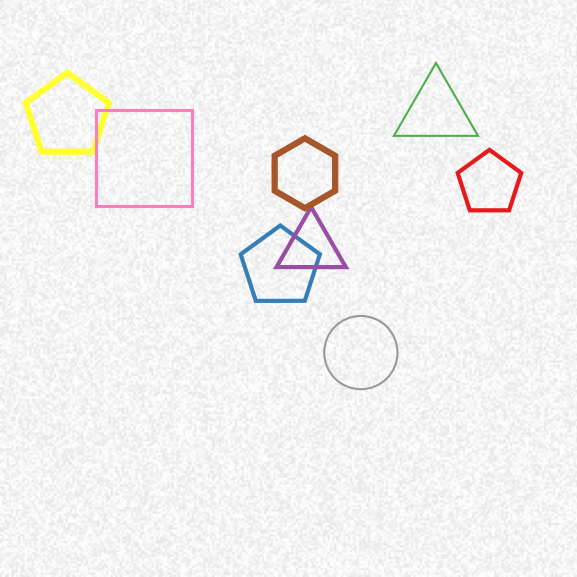[{"shape": "pentagon", "thickness": 2, "radius": 0.29, "center": [0.848, 0.682]}, {"shape": "pentagon", "thickness": 2, "radius": 0.36, "center": [0.485, 0.537]}, {"shape": "triangle", "thickness": 1, "radius": 0.42, "center": [0.755, 0.806]}, {"shape": "triangle", "thickness": 2, "radius": 0.35, "center": [0.539, 0.571]}, {"shape": "pentagon", "thickness": 3, "radius": 0.38, "center": [0.117, 0.798]}, {"shape": "hexagon", "thickness": 3, "radius": 0.3, "center": [0.528, 0.699]}, {"shape": "square", "thickness": 1.5, "radius": 0.41, "center": [0.249, 0.725]}, {"shape": "circle", "thickness": 1, "radius": 0.32, "center": [0.625, 0.389]}]